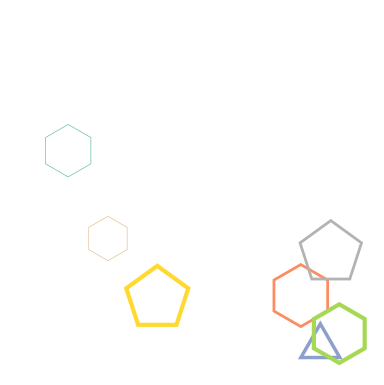[{"shape": "hexagon", "thickness": 0.5, "radius": 0.34, "center": [0.177, 0.609]}, {"shape": "hexagon", "thickness": 2, "radius": 0.4, "center": [0.781, 0.232]}, {"shape": "triangle", "thickness": 2.5, "radius": 0.29, "center": [0.832, 0.101]}, {"shape": "hexagon", "thickness": 3, "radius": 0.38, "center": [0.881, 0.133]}, {"shape": "pentagon", "thickness": 3, "radius": 0.42, "center": [0.409, 0.225]}, {"shape": "hexagon", "thickness": 0.5, "radius": 0.29, "center": [0.28, 0.381]}, {"shape": "pentagon", "thickness": 2, "radius": 0.42, "center": [0.859, 0.343]}]